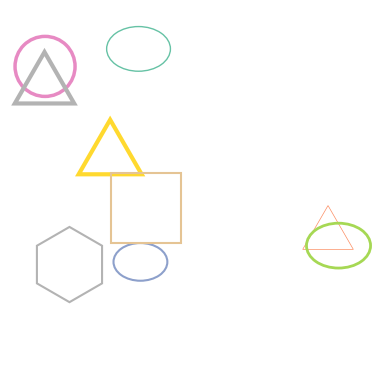[{"shape": "oval", "thickness": 1, "radius": 0.41, "center": [0.36, 0.873]}, {"shape": "triangle", "thickness": 0.5, "radius": 0.38, "center": [0.852, 0.39]}, {"shape": "oval", "thickness": 1.5, "radius": 0.35, "center": [0.365, 0.32]}, {"shape": "circle", "thickness": 2.5, "radius": 0.39, "center": [0.117, 0.828]}, {"shape": "oval", "thickness": 2, "radius": 0.42, "center": [0.879, 0.362]}, {"shape": "triangle", "thickness": 3, "radius": 0.47, "center": [0.286, 0.595]}, {"shape": "square", "thickness": 1.5, "radius": 0.45, "center": [0.378, 0.46]}, {"shape": "hexagon", "thickness": 1.5, "radius": 0.49, "center": [0.18, 0.313]}, {"shape": "triangle", "thickness": 3, "radius": 0.45, "center": [0.116, 0.776]}]